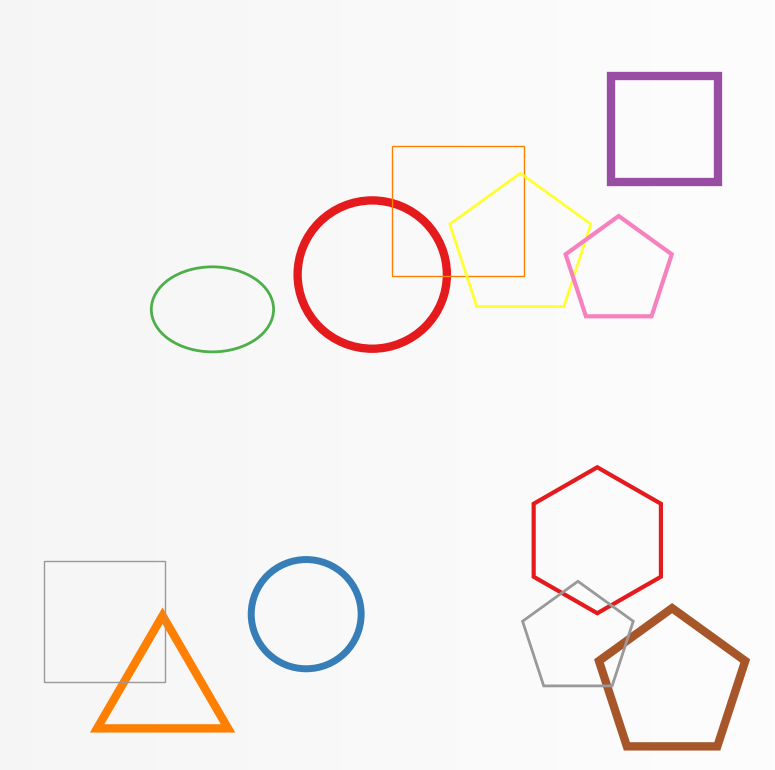[{"shape": "hexagon", "thickness": 1.5, "radius": 0.47, "center": [0.771, 0.298]}, {"shape": "circle", "thickness": 3, "radius": 0.48, "center": [0.48, 0.643]}, {"shape": "circle", "thickness": 2.5, "radius": 0.35, "center": [0.395, 0.202]}, {"shape": "oval", "thickness": 1, "radius": 0.39, "center": [0.274, 0.598]}, {"shape": "square", "thickness": 3, "radius": 0.34, "center": [0.857, 0.832]}, {"shape": "triangle", "thickness": 3, "radius": 0.49, "center": [0.21, 0.103]}, {"shape": "square", "thickness": 0.5, "radius": 0.42, "center": [0.591, 0.726]}, {"shape": "pentagon", "thickness": 1, "radius": 0.48, "center": [0.671, 0.679]}, {"shape": "pentagon", "thickness": 3, "radius": 0.5, "center": [0.867, 0.111]}, {"shape": "pentagon", "thickness": 1.5, "radius": 0.36, "center": [0.798, 0.647]}, {"shape": "square", "thickness": 0.5, "radius": 0.39, "center": [0.135, 0.193]}, {"shape": "pentagon", "thickness": 1, "radius": 0.38, "center": [0.746, 0.17]}]